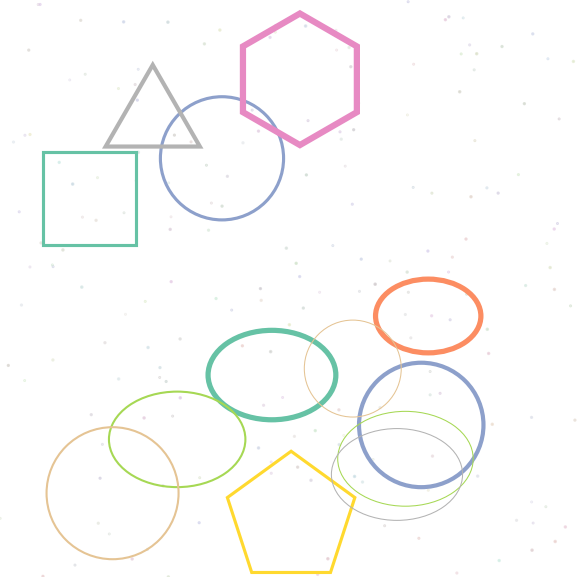[{"shape": "oval", "thickness": 2.5, "radius": 0.55, "center": [0.471, 0.35]}, {"shape": "square", "thickness": 1.5, "radius": 0.4, "center": [0.155, 0.656]}, {"shape": "oval", "thickness": 2.5, "radius": 0.46, "center": [0.742, 0.452]}, {"shape": "circle", "thickness": 2, "radius": 0.54, "center": [0.729, 0.263]}, {"shape": "circle", "thickness": 1.5, "radius": 0.53, "center": [0.384, 0.725]}, {"shape": "hexagon", "thickness": 3, "radius": 0.57, "center": [0.519, 0.862]}, {"shape": "oval", "thickness": 1, "radius": 0.59, "center": [0.307, 0.238]}, {"shape": "oval", "thickness": 0.5, "radius": 0.59, "center": [0.702, 0.205]}, {"shape": "pentagon", "thickness": 1.5, "radius": 0.58, "center": [0.504, 0.102]}, {"shape": "circle", "thickness": 0.5, "radius": 0.42, "center": [0.611, 0.361]}, {"shape": "circle", "thickness": 1, "radius": 0.57, "center": [0.195, 0.145]}, {"shape": "triangle", "thickness": 2, "radius": 0.47, "center": [0.265, 0.792]}, {"shape": "oval", "thickness": 0.5, "radius": 0.57, "center": [0.687, 0.178]}]